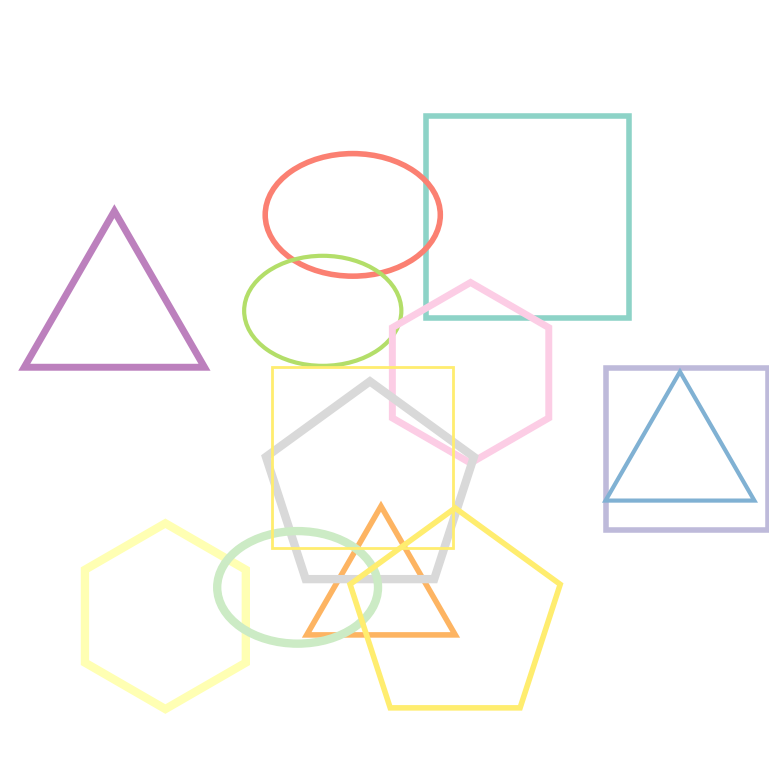[{"shape": "square", "thickness": 2, "radius": 0.66, "center": [0.685, 0.718]}, {"shape": "hexagon", "thickness": 3, "radius": 0.6, "center": [0.215, 0.2]}, {"shape": "square", "thickness": 2, "radius": 0.53, "center": [0.892, 0.417]}, {"shape": "oval", "thickness": 2, "radius": 0.57, "center": [0.458, 0.721]}, {"shape": "triangle", "thickness": 1.5, "radius": 0.56, "center": [0.883, 0.406]}, {"shape": "triangle", "thickness": 2, "radius": 0.56, "center": [0.495, 0.231]}, {"shape": "oval", "thickness": 1.5, "radius": 0.51, "center": [0.419, 0.596]}, {"shape": "hexagon", "thickness": 2.5, "radius": 0.59, "center": [0.611, 0.516]}, {"shape": "pentagon", "thickness": 3, "radius": 0.71, "center": [0.48, 0.363]}, {"shape": "triangle", "thickness": 2.5, "radius": 0.68, "center": [0.149, 0.591]}, {"shape": "oval", "thickness": 3, "radius": 0.52, "center": [0.387, 0.237]}, {"shape": "pentagon", "thickness": 2, "radius": 0.72, "center": [0.591, 0.197]}, {"shape": "square", "thickness": 1, "radius": 0.59, "center": [0.471, 0.406]}]